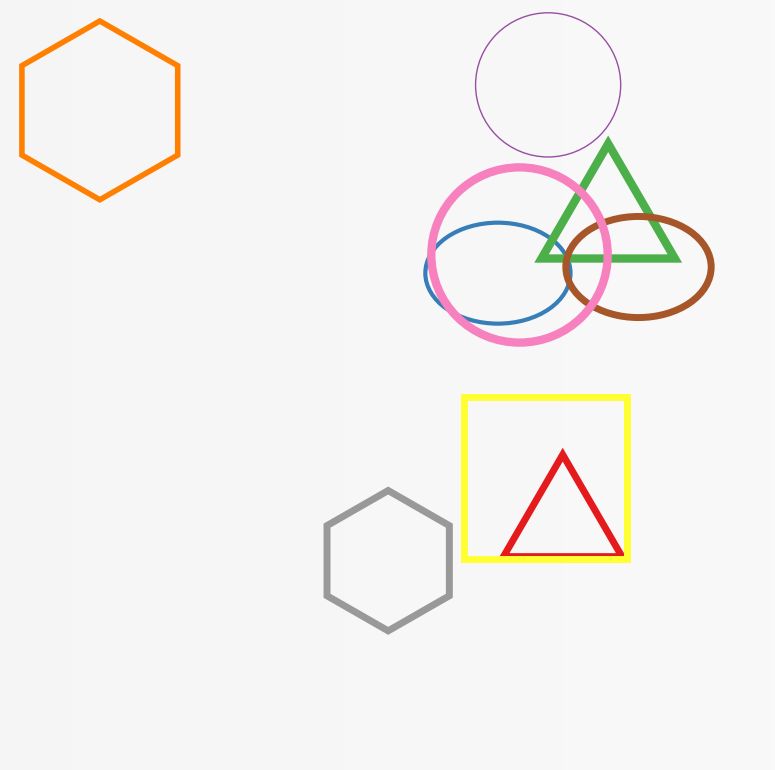[{"shape": "triangle", "thickness": 2.5, "radius": 0.44, "center": [0.726, 0.321]}, {"shape": "oval", "thickness": 1.5, "radius": 0.47, "center": [0.642, 0.645]}, {"shape": "triangle", "thickness": 3, "radius": 0.5, "center": [0.785, 0.714]}, {"shape": "circle", "thickness": 0.5, "radius": 0.47, "center": [0.707, 0.89]}, {"shape": "hexagon", "thickness": 2, "radius": 0.58, "center": [0.129, 0.857]}, {"shape": "square", "thickness": 2.5, "radius": 0.53, "center": [0.704, 0.379]}, {"shape": "oval", "thickness": 2.5, "radius": 0.47, "center": [0.824, 0.653]}, {"shape": "circle", "thickness": 3, "radius": 0.57, "center": [0.67, 0.669]}, {"shape": "hexagon", "thickness": 2.5, "radius": 0.46, "center": [0.501, 0.272]}]